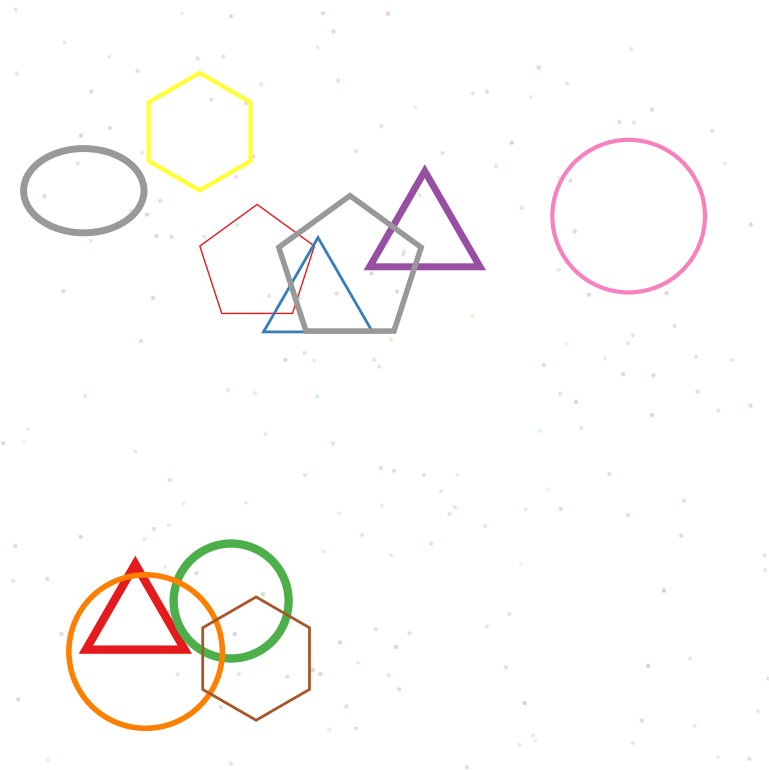[{"shape": "triangle", "thickness": 3, "radius": 0.37, "center": [0.176, 0.193]}, {"shape": "pentagon", "thickness": 0.5, "radius": 0.39, "center": [0.334, 0.656]}, {"shape": "triangle", "thickness": 1, "radius": 0.41, "center": [0.413, 0.61]}, {"shape": "circle", "thickness": 3, "radius": 0.37, "center": [0.3, 0.219]}, {"shape": "triangle", "thickness": 2.5, "radius": 0.41, "center": [0.552, 0.695]}, {"shape": "circle", "thickness": 2, "radius": 0.5, "center": [0.189, 0.154]}, {"shape": "hexagon", "thickness": 1.5, "radius": 0.38, "center": [0.259, 0.829]}, {"shape": "hexagon", "thickness": 1, "radius": 0.4, "center": [0.333, 0.145]}, {"shape": "circle", "thickness": 1.5, "radius": 0.5, "center": [0.816, 0.719]}, {"shape": "pentagon", "thickness": 2, "radius": 0.49, "center": [0.455, 0.649]}, {"shape": "oval", "thickness": 2.5, "radius": 0.39, "center": [0.109, 0.752]}]